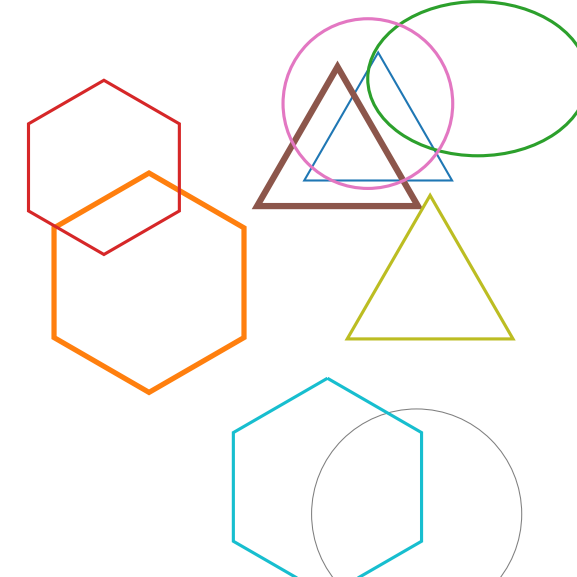[{"shape": "triangle", "thickness": 1, "radius": 0.74, "center": [0.655, 0.76]}, {"shape": "hexagon", "thickness": 2.5, "radius": 0.95, "center": [0.258, 0.51]}, {"shape": "oval", "thickness": 1.5, "radius": 0.95, "center": [0.827, 0.863]}, {"shape": "hexagon", "thickness": 1.5, "radius": 0.75, "center": [0.18, 0.709]}, {"shape": "triangle", "thickness": 3, "radius": 0.8, "center": [0.584, 0.723]}, {"shape": "circle", "thickness": 1.5, "radius": 0.73, "center": [0.637, 0.82]}, {"shape": "circle", "thickness": 0.5, "radius": 0.91, "center": [0.721, 0.109]}, {"shape": "triangle", "thickness": 1.5, "radius": 0.83, "center": [0.745, 0.495]}, {"shape": "hexagon", "thickness": 1.5, "radius": 0.94, "center": [0.567, 0.156]}]